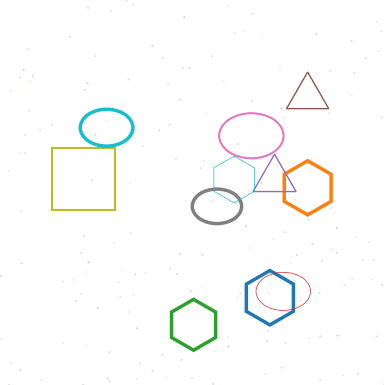[{"shape": "hexagon", "thickness": 2.5, "radius": 0.35, "center": [0.701, 0.227]}, {"shape": "hexagon", "thickness": 2.5, "radius": 0.35, "center": [0.799, 0.512]}, {"shape": "hexagon", "thickness": 2.5, "radius": 0.33, "center": [0.503, 0.156]}, {"shape": "oval", "thickness": 0.5, "radius": 0.35, "center": [0.736, 0.243]}, {"shape": "triangle", "thickness": 1, "radius": 0.32, "center": [0.713, 0.535]}, {"shape": "triangle", "thickness": 1, "radius": 0.32, "center": [0.799, 0.749]}, {"shape": "oval", "thickness": 1.5, "radius": 0.42, "center": [0.653, 0.647]}, {"shape": "oval", "thickness": 2.5, "radius": 0.32, "center": [0.564, 0.464]}, {"shape": "square", "thickness": 1.5, "radius": 0.41, "center": [0.217, 0.535]}, {"shape": "oval", "thickness": 2.5, "radius": 0.34, "center": [0.277, 0.668]}, {"shape": "hexagon", "thickness": 0.5, "radius": 0.3, "center": [0.608, 0.534]}]